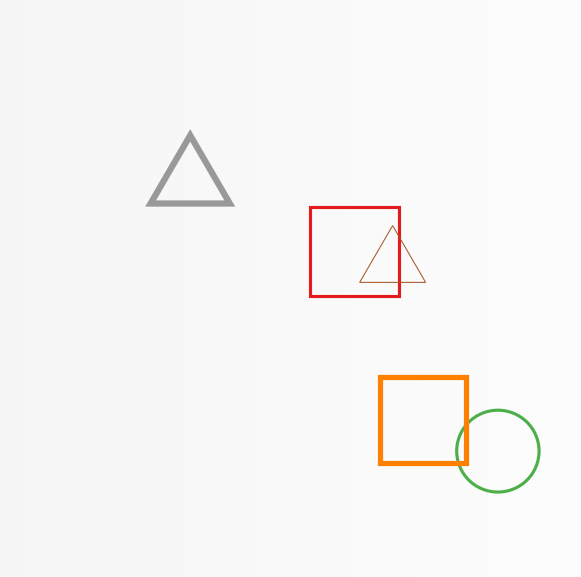[{"shape": "square", "thickness": 1.5, "radius": 0.38, "center": [0.61, 0.564]}, {"shape": "circle", "thickness": 1.5, "radius": 0.35, "center": [0.857, 0.218]}, {"shape": "square", "thickness": 2.5, "radius": 0.37, "center": [0.728, 0.272]}, {"shape": "triangle", "thickness": 0.5, "radius": 0.33, "center": [0.676, 0.543]}, {"shape": "triangle", "thickness": 3, "radius": 0.39, "center": [0.327, 0.686]}]